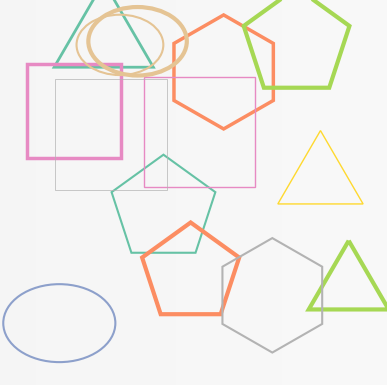[{"shape": "pentagon", "thickness": 1.5, "radius": 0.7, "center": [0.422, 0.457]}, {"shape": "triangle", "thickness": 2, "radius": 0.74, "center": [0.268, 0.899]}, {"shape": "hexagon", "thickness": 2.5, "radius": 0.74, "center": [0.577, 0.813]}, {"shape": "pentagon", "thickness": 3, "radius": 0.66, "center": [0.492, 0.29]}, {"shape": "oval", "thickness": 1.5, "radius": 0.72, "center": [0.153, 0.161]}, {"shape": "square", "thickness": 2.5, "radius": 0.61, "center": [0.191, 0.711]}, {"shape": "square", "thickness": 1, "radius": 0.72, "center": [0.514, 0.657]}, {"shape": "triangle", "thickness": 3, "radius": 0.6, "center": [0.9, 0.256]}, {"shape": "pentagon", "thickness": 3, "radius": 0.72, "center": [0.765, 0.888]}, {"shape": "triangle", "thickness": 1, "radius": 0.64, "center": [0.827, 0.534]}, {"shape": "oval", "thickness": 1.5, "radius": 0.56, "center": [0.31, 0.883]}, {"shape": "oval", "thickness": 3, "radius": 0.64, "center": [0.355, 0.893]}, {"shape": "hexagon", "thickness": 1.5, "radius": 0.74, "center": [0.703, 0.233]}, {"shape": "square", "thickness": 0.5, "radius": 0.72, "center": [0.286, 0.651]}]